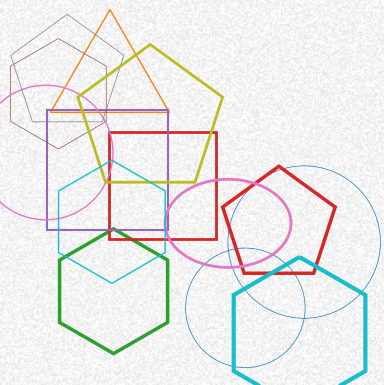[{"shape": "circle", "thickness": 0.5, "radius": 0.99, "center": [0.79, 0.371]}, {"shape": "circle", "thickness": 0.5, "radius": 0.78, "center": [0.637, 0.2]}, {"shape": "triangle", "thickness": 1, "radius": 0.89, "center": [0.286, 0.797]}, {"shape": "hexagon", "thickness": 2.5, "radius": 0.81, "center": [0.295, 0.244]}, {"shape": "pentagon", "thickness": 2.5, "radius": 0.77, "center": [0.724, 0.415]}, {"shape": "square", "thickness": 2, "radius": 0.69, "center": [0.422, 0.519]}, {"shape": "square", "thickness": 1.5, "radius": 0.78, "center": [0.279, 0.559]}, {"shape": "hexagon", "thickness": 0.5, "radius": 0.72, "center": [0.152, 0.756]}, {"shape": "circle", "thickness": 1, "radius": 0.87, "center": [0.119, 0.604]}, {"shape": "oval", "thickness": 2, "radius": 0.82, "center": [0.592, 0.42]}, {"shape": "pentagon", "thickness": 0.5, "radius": 0.77, "center": [0.175, 0.809]}, {"shape": "pentagon", "thickness": 2, "radius": 0.99, "center": [0.39, 0.687]}, {"shape": "hexagon", "thickness": 1, "radius": 0.8, "center": [0.291, 0.424]}, {"shape": "hexagon", "thickness": 3, "radius": 0.99, "center": [0.778, 0.135]}]